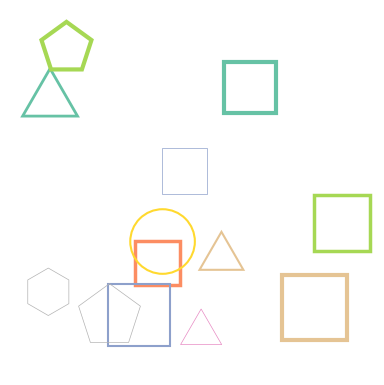[{"shape": "square", "thickness": 3, "radius": 0.33, "center": [0.65, 0.772]}, {"shape": "triangle", "thickness": 2, "radius": 0.41, "center": [0.13, 0.74]}, {"shape": "square", "thickness": 2.5, "radius": 0.29, "center": [0.409, 0.317]}, {"shape": "square", "thickness": 1.5, "radius": 0.4, "center": [0.36, 0.181]}, {"shape": "square", "thickness": 0.5, "radius": 0.3, "center": [0.479, 0.556]}, {"shape": "triangle", "thickness": 0.5, "radius": 0.31, "center": [0.522, 0.136]}, {"shape": "pentagon", "thickness": 3, "radius": 0.34, "center": [0.173, 0.875]}, {"shape": "square", "thickness": 2.5, "radius": 0.36, "center": [0.887, 0.421]}, {"shape": "circle", "thickness": 1.5, "radius": 0.42, "center": [0.422, 0.373]}, {"shape": "square", "thickness": 3, "radius": 0.42, "center": [0.817, 0.2]}, {"shape": "triangle", "thickness": 1.5, "radius": 0.33, "center": [0.575, 0.332]}, {"shape": "hexagon", "thickness": 0.5, "radius": 0.31, "center": [0.125, 0.242]}, {"shape": "pentagon", "thickness": 0.5, "radius": 0.42, "center": [0.284, 0.179]}]